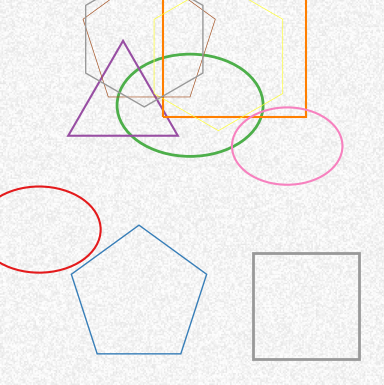[{"shape": "oval", "thickness": 1.5, "radius": 0.8, "center": [0.102, 0.404]}, {"shape": "pentagon", "thickness": 1, "radius": 0.92, "center": [0.361, 0.23]}, {"shape": "oval", "thickness": 2, "radius": 0.95, "center": [0.494, 0.727]}, {"shape": "triangle", "thickness": 1.5, "radius": 0.82, "center": [0.32, 0.73]}, {"shape": "square", "thickness": 1.5, "radius": 0.93, "center": [0.609, 0.883]}, {"shape": "hexagon", "thickness": 0.5, "radius": 0.96, "center": [0.567, 0.854]}, {"shape": "pentagon", "thickness": 0.5, "radius": 0.9, "center": [0.387, 0.894]}, {"shape": "oval", "thickness": 1.5, "radius": 0.72, "center": [0.746, 0.621]}, {"shape": "square", "thickness": 2, "radius": 0.69, "center": [0.794, 0.206]}, {"shape": "hexagon", "thickness": 1, "radius": 0.88, "center": [0.375, 0.898]}]